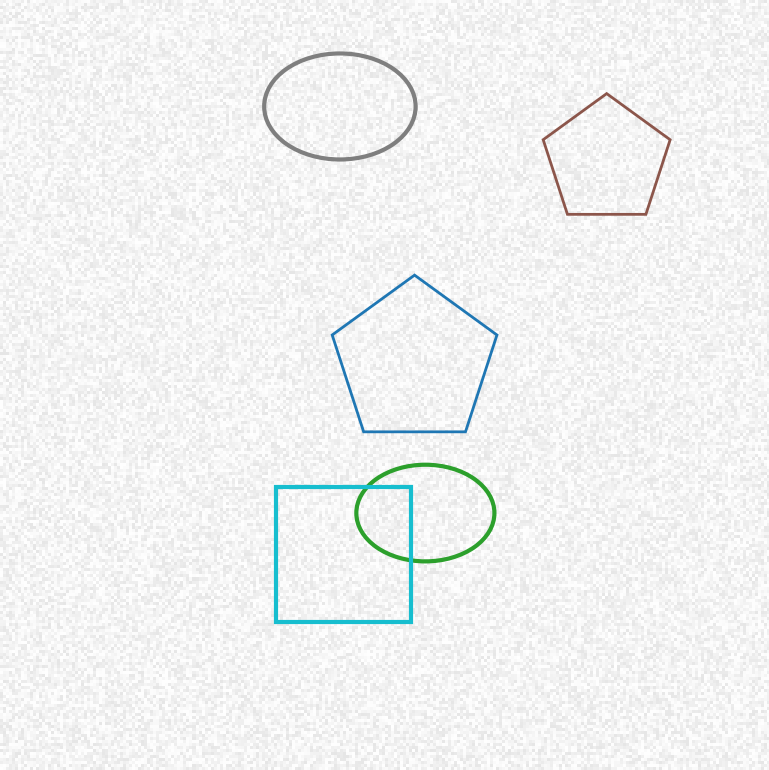[{"shape": "pentagon", "thickness": 1, "radius": 0.56, "center": [0.538, 0.53]}, {"shape": "oval", "thickness": 1.5, "radius": 0.45, "center": [0.552, 0.334]}, {"shape": "pentagon", "thickness": 1, "radius": 0.43, "center": [0.788, 0.792]}, {"shape": "oval", "thickness": 1.5, "radius": 0.49, "center": [0.441, 0.862]}, {"shape": "square", "thickness": 1.5, "radius": 0.44, "center": [0.447, 0.28]}]